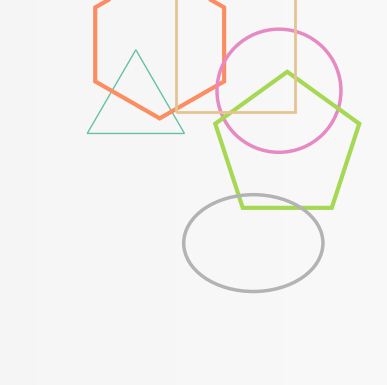[{"shape": "triangle", "thickness": 1, "radius": 0.72, "center": [0.351, 0.726]}, {"shape": "hexagon", "thickness": 3, "radius": 0.96, "center": [0.412, 0.885]}, {"shape": "circle", "thickness": 2.5, "radius": 0.8, "center": [0.72, 0.764]}, {"shape": "pentagon", "thickness": 3, "radius": 0.98, "center": [0.741, 0.618]}, {"shape": "square", "thickness": 2, "radius": 0.77, "center": [0.608, 0.861]}, {"shape": "oval", "thickness": 2.5, "radius": 0.9, "center": [0.654, 0.369]}]